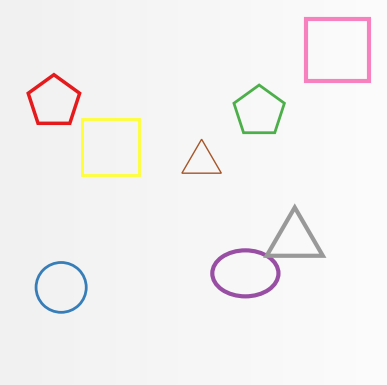[{"shape": "pentagon", "thickness": 2.5, "radius": 0.35, "center": [0.139, 0.736]}, {"shape": "circle", "thickness": 2, "radius": 0.32, "center": [0.158, 0.253]}, {"shape": "pentagon", "thickness": 2, "radius": 0.34, "center": [0.669, 0.711]}, {"shape": "oval", "thickness": 3, "radius": 0.43, "center": [0.633, 0.29]}, {"shape": "square", "thickness": 2, "radius": 0.37, "center": [0.286, 0.619]}, {"shape": "triangle", "thickness": 1, "radius": 0.29, "center": [0.52, 0.58]}, {"shape": "square", "thickness": 3, "radius": 0.41, "center": [0.87, 0.871]}, {"shape": "triangle", "thickness": 3, "radius": 0.42, "center": [0.761, 0.377]}]